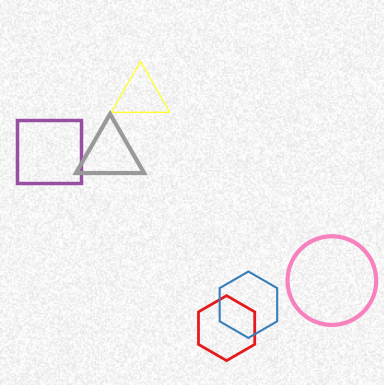[{"shape": "hexagon", "thickness": 2, "radius": 0.42, "center": [0.589, 0.148]}, {"shape": "hexagon", "thickness": 1.5, "radius": 0.43, "center": [0.645, 0.209]}, {"shape": "square", "thickness": 2.5, "radius": 0.41, "center": [0.128, 0.607]}, {"shape": "triangle", "thickness": 1, "radius": 0.44, "center": [0.365, 0.752]}, {"shape": "circle", "thickness": 3, "radius": 0.58, "center": [0.862, 0.271]}, {"shape": "triangle", "thickness": 3, "radius": 0.51, "center": [0.286, 0.602]}]